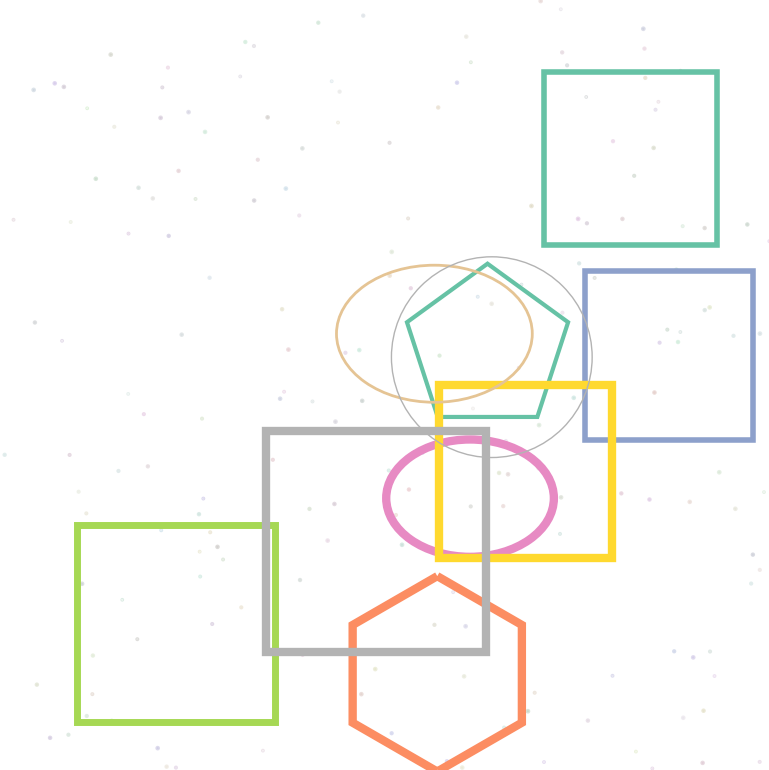[{"shape": "pentagon", "thickness": 1.5, "radius": 0.55, "center": [0.633, 0.548]}, {"shape": "square", "thickness": 2, "radius": 0.56, "center": [0.818, 0.794]}, {"shape": "hexagon", "thickness": 3, "radius": 0.63, "center": [0.568, 0.125]}, {"shape": "square", "thickness": 2, "radius": 0.55, "center": [0.869, 0.538]}, {"shape": "oval", "thickness": 3, "radius": 0.54, "center": [0.61, 0.353]}, {"shape": "square", "thickness": 2.5, "radius": 0.64, "center": [0.229, 0.19]}, {"shape": "square", "thickness": 3, "radius": 0.56, "center": [0.682, 0.388]}, {"shape": "oval", "thickness": 1, "radius": 0.64, "center": [0.564, 0.567]}, {"shape": "square", "thickness": 3, "radius": 0.72, "center": [0.488, 0.297]}, {"shape": "circle", "thickness": 0.5, "radius": 0.65, "center": [0.639, 0.536]}]